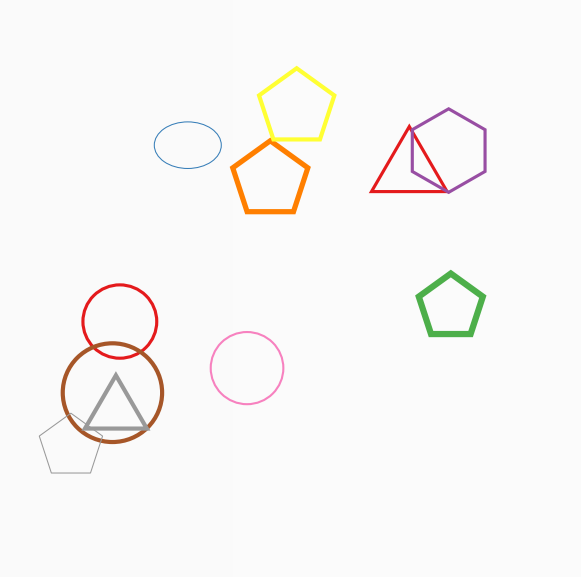[{"shape": "triangle", "thickness": 1.5, "radius": 0.38, "center": [0.704, 0.705]}, {"shape": "circle", "thickness": 1.5, "radius": 0.32, "center": [0.206, 0.442]}, {"shape": "oval", "thickness": 0.5, "radius": 0.29, "center": [0.323, 0.748]}, {"shape": "pentagon", "thickness": 3, "radius": 0.29, "center": [0.776, 0.468]}, {"shape": "hexagon", "thickness": 1.5, "radius": 0.36, "center": [0.772, 0.738]}, {"shape": "pentagon", "thickness": 2.5, "radius": 0.34, "center": [0.465, 0.688]}, {"shape": "pentagon", "thickness": 2, "radius": 0.34, "center": [0.51, 0.813]}, {"shape": "circle", "thickness": 2, "radius": 0.43, "center": [0.193, 0.319]}, {"shape": "circle", "thickness": 1, "radius": 0.31, "center": [0.425, 0.362]}, {"shape": "pentagon", "thickness": 0.5, "radius": 0.29, "center": [0.122, 0.226]}, {"shape": "triangle", "thickness": 2, "radius": 0.31, "center": [0.199, 0.288]}]